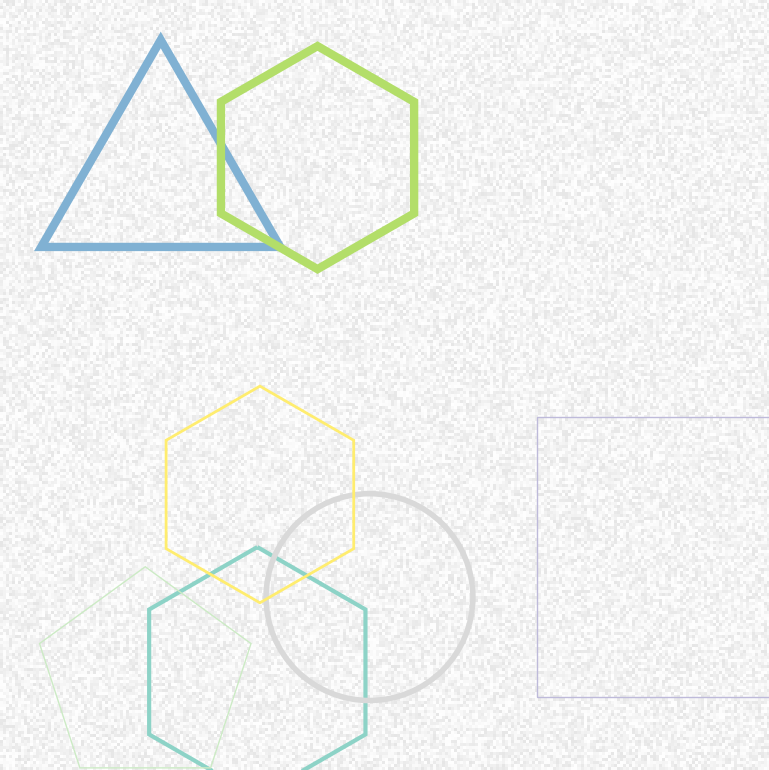[{"shape": "hexagon", "thickness": 1.5, "radius": 0.81, "center": [0.334, 0.127]}, {"shape": "square", "thickness": 0.5, "radius": 0.91, "center": [0.879, 0.277]}, {"shape": "triangle", "thickness": 3, "radius": 0.9, "center": [0.209, 0.769]}, {"shape": "hexagon", "thickness": 3, "radius": 0.72, "center": [0.412, 0.795]}, {"shape": "circle", "thickness": 2, "radius": 0.67, "center": [0.48, 0.225]}, {"shape": "pentagon", "thickness": 0.5, "radius": 0.72, "center": [0.189, 0.12]}, {"shape": "hexagon", "thickness": 1, "radius": 0.7, "center": [0.338, 0.358]}]